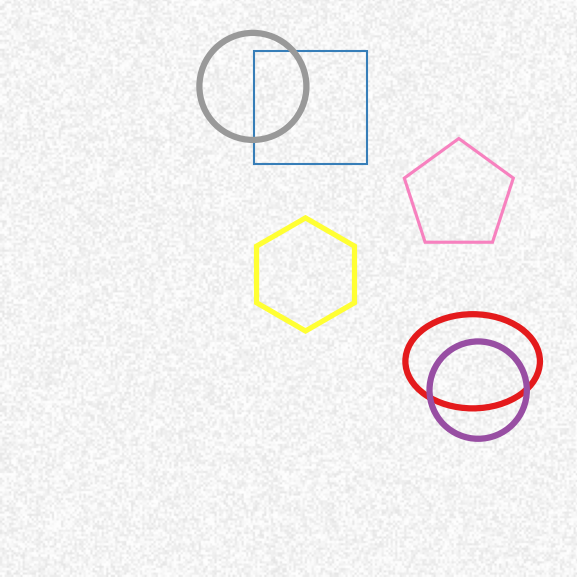[{"shape": "oval", "thickness": 3, "radius": 0.58, "center": [0.818, 0.374]}, {"shape": "square", "thickness": 1, "radius": 0.49, "center": [0.538, 0.812]}, {"shape": "circle", "thickness": 3, "radius": 0.42, "center": [0.828, 0.324]}, {"shape": "hexagon", "thickness": 2.5, "radius": 0.49, "center": [0.529, 0.524]}, {"shape": "pentagon", "thickness": 1.5, "radius": 0.5, "center": [0.794, 0.66]}, {"shape": "circle", "thickness": 3, "radius": 0.46, "center": [0.438, 0.85]}]